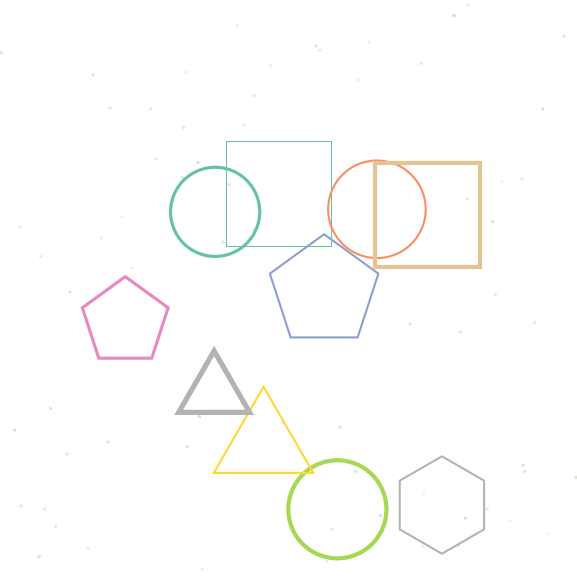[{"shape": "circle", "thickness": 1.5, "radius": 0.39, "center": [0.373, 0.632]}, {"shape": "square", "thickness": 0.5, "radius": 0.45, "center": [0.482, 0.664]}, {"shape": "circle", "thickness": 1, "radius": 0.42, "center": [0.653, 0.637]}, {"shape": "pentagon", "thickness": 1, "radius": 0.49, "center": [0.561, 0.495]}, {"shape": "pentagon", "thickness": 1.5, "radius": 0.39, "center": [0.217, 0.442]}, {"shape": "circle", "thickness": 2, "radius": 0.42, "center": [0.584, 0.117]}, {"shape": "triangle", "thickness": 1, "radius": 0.5, "center": [0.456, 0.23]}, {"shape": "square", "thickness": 2, "radius": 0.45, "center": [0.74, 0.627]}, {"shape": "triangle", "thickness": 2.5, "radius": 0.35, "center": [0.371, 0.321]}, {"shape": "hexagon", "thickness": 1, "radius": 0.42, "center": [0.765, 0.125]}]